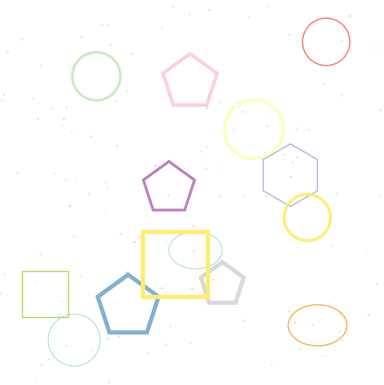[{"shape": "circle", "thickness": 0.5, "radius": 0.34, "center": [0.193, 0.117]}, {"shape": "oval", "thickness": 0.5, "radius": 0.35, "center": [0.508, 0.35]}, {"shape": "circle", "thickness": 2, "radius": 0.38, "center": [0.659, 0.664]}, {"shape": "hexagon", "thickness": 1, "radius": 0.41, "center": [0.754, 0.545]}, {"shape": "circle", "thickness": 1, "radius": 0.31, "center": [0.847, 0.891]}, {"shape": "pentagon", "thickness": 3, "radius": 0.41, "center": [0.333, 0.204]}, {"shape": "oval", "thickness": 1, "radius": 0.38, "center": [0.825, 0.155]}, {"shape": "square", "thickness": 1, "radius": 0.3, "center": [0.116, 0.237]}, {"shape": "pentagon", "thickness": 2.5, "radius": 0.37, "center": [0.494, 0.787]}, {"shape": "pentagon", "thickness": 3, "radius": 0.29, "center": [0.578, 0.261]}, {"shape": "pentagon", "thickness": 2, "radius": 0.35, "center": [0.439, 0.511]}, {"shape": "circle", "thickness": 2, "radius": 0.31, "center": [0.25, 0.802]}, {"shape": "circle", "thickness": 2, "radius": 0.3, "center": [0.798, 0.435]}, {"shape": "square", "thickness": 3, "radius": 0.42, "center": [0.455, 0.314]}]